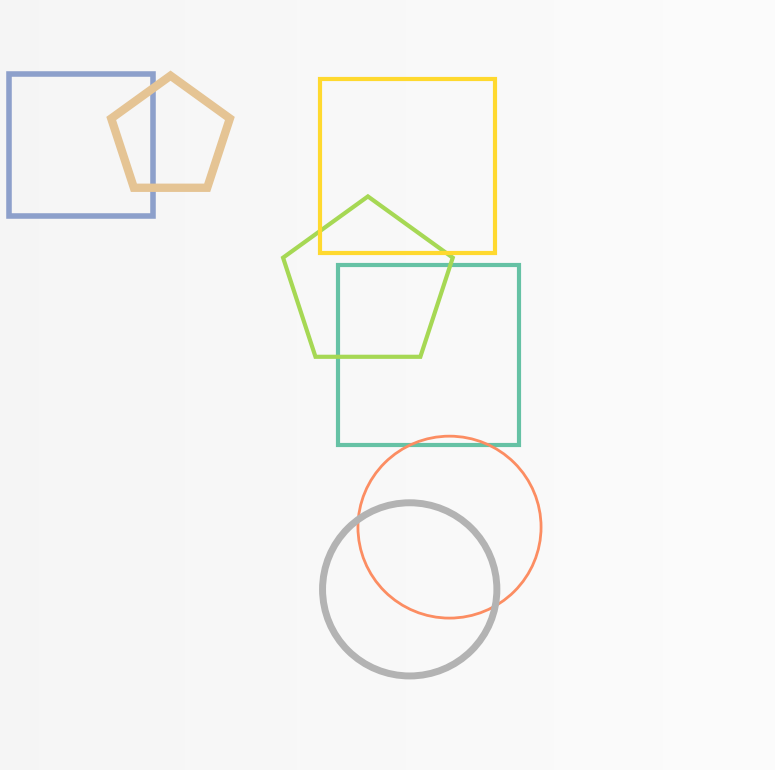[{"shape": "square", "thickness": 1.5, "radius": 0.58, "center": [0.553, 0.539]}, {"shape": "circle", "thickness": 1, "radius": 0.59, "center": [0.58, 0.315]}, {"shape": "square", "thickness": 2, "radius": 0.46, "center": [0.105, 0.812]}, {"shape": "pentagon", "thickness": 1.5, "radius": 0.58, "center": [0.475, 0.63]}, {"shape": "square", "thickness": 1.5, "radius": 0.56, "center": [0.525, 0.784]}, {"shape": "pentagon", "thickness": 3, "radius": 0.4, "center": [0.22, 0.821]}, {"shape": "circle", "thickness": 2.5, "radius": 0.56, "center": [0.529, 0.235]}]